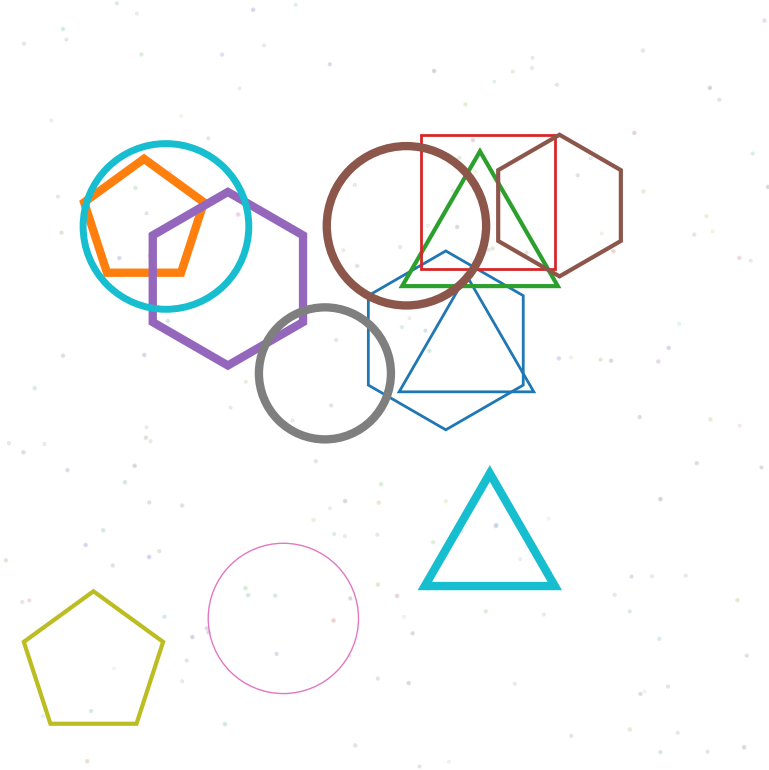[{"shape": "hexagon", "thickness": 1, "radius": 0.58, "center": [0.579, 0.558]}, {"shape": "triangle", "thickness": 1, "radius": 0.5, "center": [0.606, 0.542]}, {"shape": "pentagon", "thickness": 3, "radius": 0.41, "center": [0.187, 0.712]}, {"shape": "triangle", "thickness": 1.5, "radius": 0.58, "center": [0.623, 0.687]}, {"shape": "square", "thickness": 1, "radius": 0.44, "center": [0.634, 0.738]}, {"shape": "hexagon", "thickness": 3, "radius": 0.56, "center": [0.296, 0.638]}, {"shape": "circle", "thickness": 3, "radius": 0.52, "center": [0.528, 0.707]}, {"shape": "hexagon", "thickness": 1.5, "radius": 0.46, "center": [0.727, 0.733]}, {"shape": "circle", "thickness": 0.5, "radius": 0.49, "center": [0.368, 0.197]}, {"shape": "circle", "thickness": 3, "radius": 0.43, "center": [0.422, 0.515]}, {"shape": "pentagon", "thickness": 1.5, "radius": 0.48, "center": [0.121, 0.137]}, {"shape": "triangle", "thickness": 3, "radius": 0.49, "center": [0.636, 0.288]}, {"shape": "circle", "thickness": 2.5, "radius": 0.54, "center": [0.216, 0.706]}]